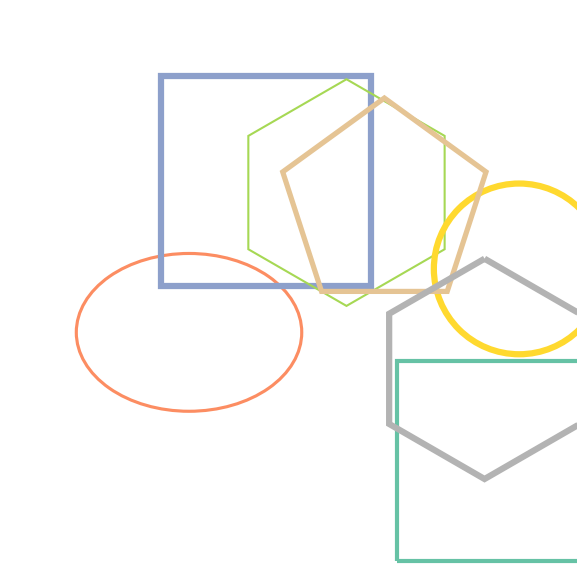[{"shape": "square", "thickness": 2, "radius": 0.87, "center": [0.86, 0.2]}, {"shape": "oval", "thickness": 1.5, "radius": 0.98, "center": [0.327, 0.424]}, {"shape": "square", "thickness": 3, "radius": 0.91, "center": [0.46, 0.685]}, {"shape": "hexagon", "thickness": 1, "radius": 0.98, "center": [0.6, 0.666]}, {"shape": "circle", "thickness": 3, "radius": 0.74, "center": [0.899, 0.534]}, {"shape": "pentagon", "thickness": 2.5, "radius": 0.93, "center": [0.666, 0.644]}, {"shape": "hexagon", "thickness": 3, "radius": 0.95, "center": [0.839, 0.36]}]